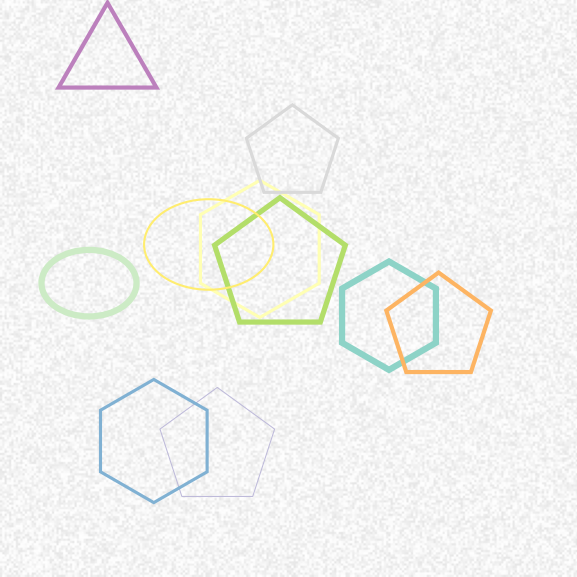[{"shape": "hexagon", "thickness": 3, "radius": 0.47, "center": [0.674, 0.453]}, {"shape": "hexagon", "thickness": 1.5, "radius": 0.59, "center": [0.45, 0.568]}, {"shape": "pentagon", "thickness": 0.5, "radius": 0.52, "center": [0.376, 0.224]}, {"shape": "hexagon", "thickness": 1.5, "radius": 0.53, "center": [0.266, 0.235]}, {"shape": "pentagon", "thickness": 2, "radius": 0.48, "center": [0.76, 0.432]}, {"shape": "pentagon", "thickness": 2.5, "radius": 0.6, "center": [0.485, 0.538]}, {"shape": "pentagon", "thickness": 1.5, "radius": 0.42, "center": [0.506, 0.734]}, {"shape": "triangle", "thickness": 2, "radius": 0.49, "center": [0.186, 0.896]}, {"shape": "oval", "thickness": 3, "radius": 0.41, "center": [0.154, 0.509]}, {"shape": "oval", "thickness": 1, "radius": 0.56, "center": [0.361, 0.576]}]